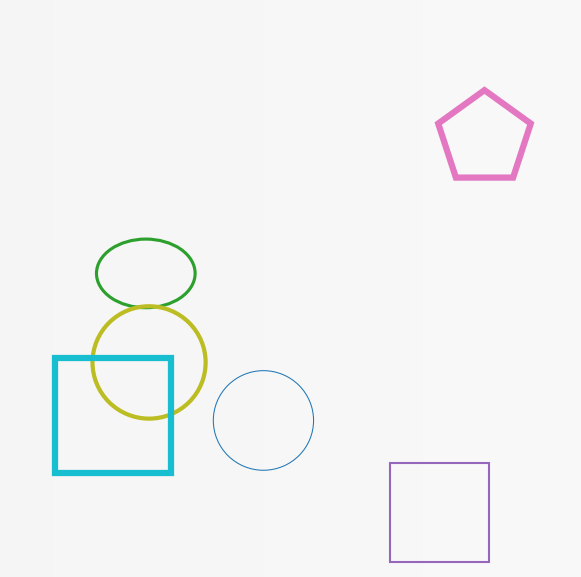[{"shape": "circle", "thickness": 0.5, "radius": 0.43, "center": [0.453, 0.271]}, {"shape": "oval", "thickness": 1.5, "radius": 0.42, "center": [0.251, 0.526]}, {"shape": "square", "thickness": 1, "radius": 0.43, "center": [0.757, 0.112]}, {"shape": "pentagon", "thickness": 3, "radius": 0.42, "center": [0.834, 0.759]}, {"shape": "circle", "thickness": 2, "radius": 0.49, "center": [0.256, 0.372]}, {"shape": "square", "thickness": 3, "radius": 0.5, "center": [0.194, 0.279]}]